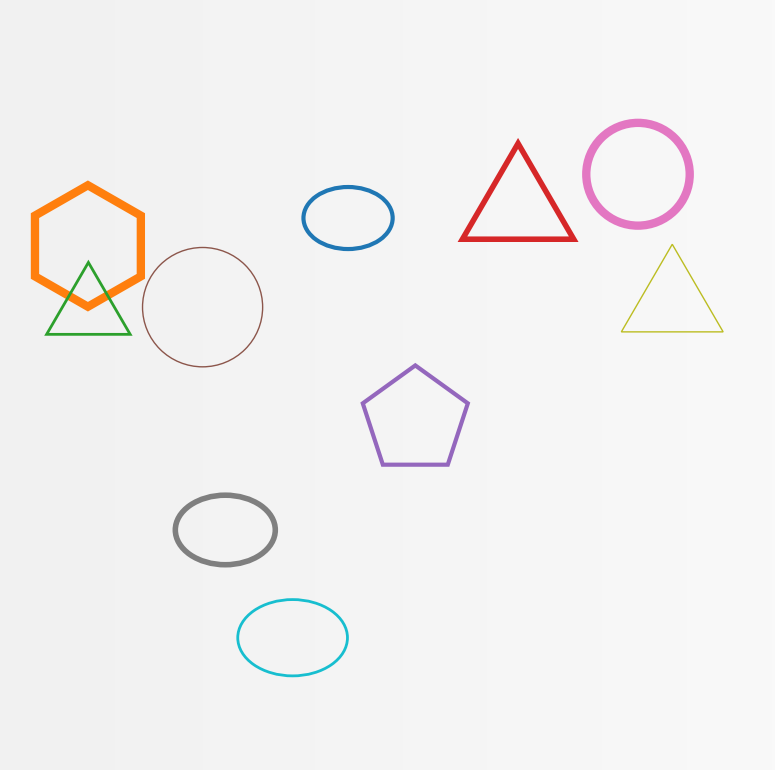[{"shape": "oval", "thickness": 1.5, "radius": 0.29, "center": [0.449, 0.717]}, {"shape": "hexagon", "thickness": 3, "radius": 0.39, "center": [0.113, 0.681]}, {"shape": "triangle", "thickness": 1, "radius": 0.31, "center": [0.114, 0.597]}, {"shape": "triangle", "thickness": 2, "radius": 0.41, "center": [0.668, 0.731]}, {"shape": "pentagon", "thickness": 1.5, "radius": 0.36, "center": [0.536, 0.454]}, {"shape": "circle", "thickness": 0.5, "radius": 0.39, "center": [0.261, 0.601]}, {"shape": "circle", "thickness": 3, "radius": 0.33, "center": [0.823, 0.774]}, {"shape": "oval", "thickness": 2, "radius": 0.32, "center": [0.291, 0.312]}, {"shape": "triangle", "thickness": 0.5, "radius": 0.38, "center": [0.867, 0.607]}, {"shape": "oval", "thickness": 1, "radius": 0.35, "center": [0.378, 0.172]}]